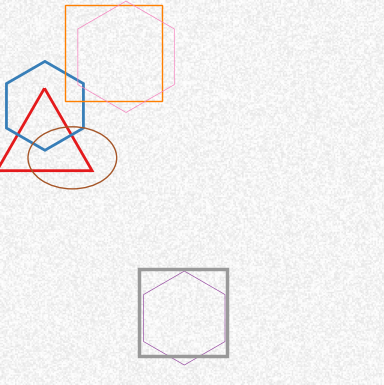[{"shape": "triangle", "thickness": 2, "radius": 0.71, "center": [0.116, 0.628]}, {"shape": "hexagon", "thickness": 2, "radius": 0.58, "center": [0.117, 0.725]}, {"shape": "hexagon", "thickness": 0.5, "radius": 0.61, "center": [0.479, 0.174]}, {"shape": "square", "thickness": 1, "radius": 0.63, "center": [0.295, 0.862]}, {"shape": "oval", "thickness": 1, "radius": 0.58, "center": [0.188, 0.59]}, {"shape": "hexagon", "thickness": 0.5, "radius": 0.72, "center": [0.327, 0.853]}, {"shape": "square", "thickness": 2.5, "radius": 0.57, "center": [0.475, 0.188]}]